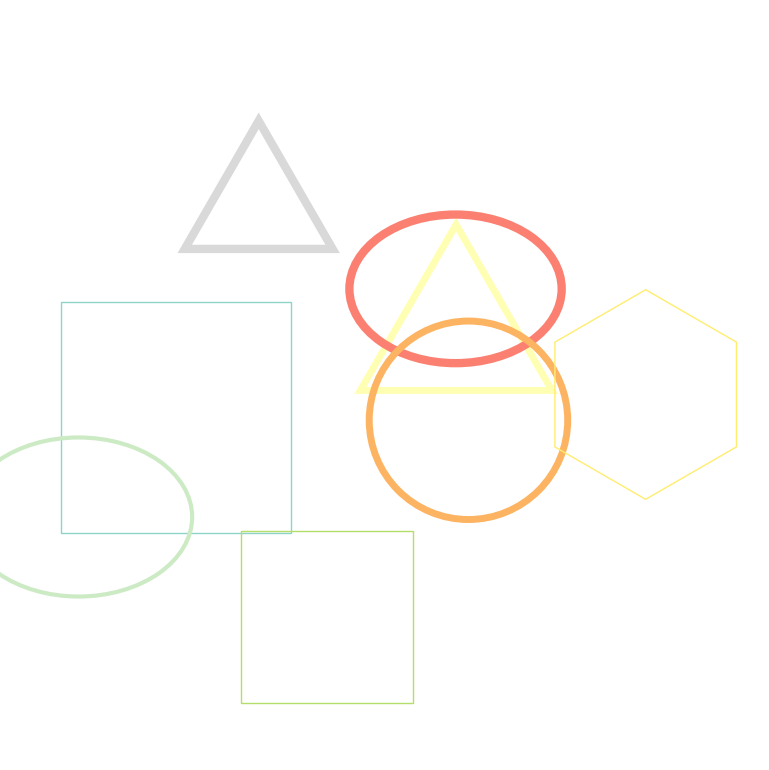[{"shape": "square", "thickness": 0.5, "radius": 0.75, "center": [0.229, 0.458]}, {"shape": "triangle", "thickness": 2.5, "radius": 0.72, "center": [0.592, 0.565]}, {"shape": "oval", "thickness": 3, "radius": 0.69, "center": [0.592, 0.625]}, {"shape": "circle", "thickness": 2.5, "radius": 0.64, "center": [0.608, 0.454]}, {"shape": "square", "thickness": 0.5, "radius": 0.56, "center": [0.425, 0.198]}, {"shape": "triangle", "thickness": 3, "radius": 0.55, "center": [0.336, 0.732]}, {"shape": "oval", "thickness": 1.5, "radius": 0.74, "center": [0.102, 0.329]}, {"shape": "hexagon", "thickness": 0.5, "radius": 0.68, "center": [0.839, 0.488]}]